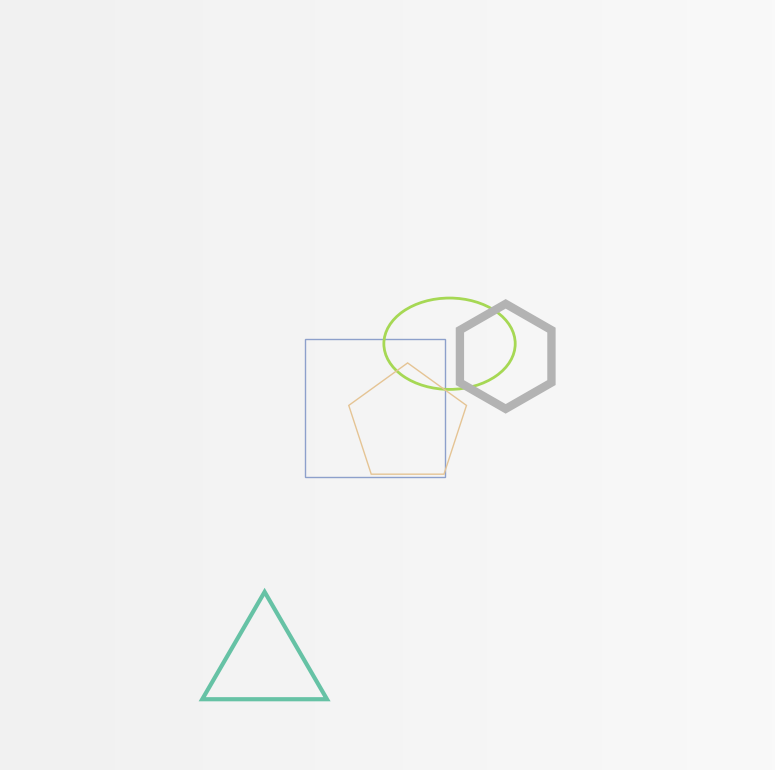[{"shape": "triangle", "thickness": 1.5, "radius": 0.46, "center": [0.341, 0.138]}, {"shape": "square", "thickness": 0.5, "radius": 0.45, "center": [0.484, 0.47]}, {"shape": "oval", "thickness": 1, "radius": 0.42, "center": [0.58, 0.554]}, {"shape": "pentagon", "thickness": 0.5, "radius": 0.4, "center": [0.526, 0.449]}, {"shape": "hexagon", "thickness": 3, "radius": 0.34, "center": [0.652, 0.537]}]